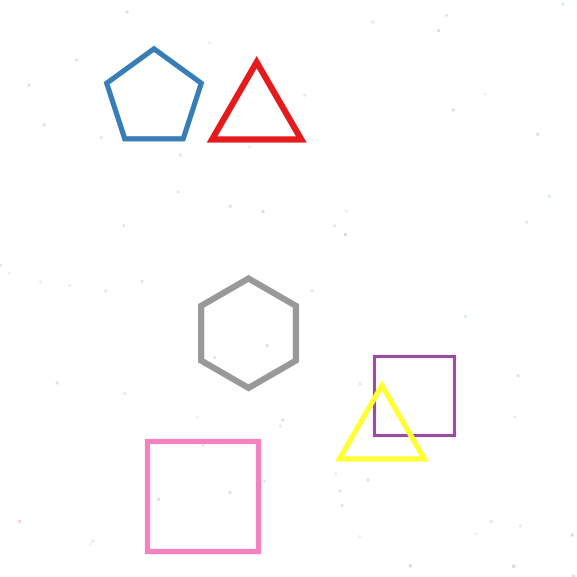[{"shape": "triangle", "thickness": 3, "radius": 0.45, "center": [0.444, 0.802]}, {"shape": "pentagon", "thickness": 2.5, "radius": 0.43, "center": [0.267, 0.828]}, {"shape": "square", "thickness": 1.5, "radius": 0.34, "center": [0.717, 0.315]}, {"shape": "triangle", "thickness": 2.5, "radius": 0.42, "center": [0.661, 0.247]}, {"shape": "square", "thickness": 2.5, "radius": 0.48, "center": [0.351, 0.141]}, {"shape": "hexagon", "thickness": 3, "radius": 0.47, "center": [0.43, 0.422]}]